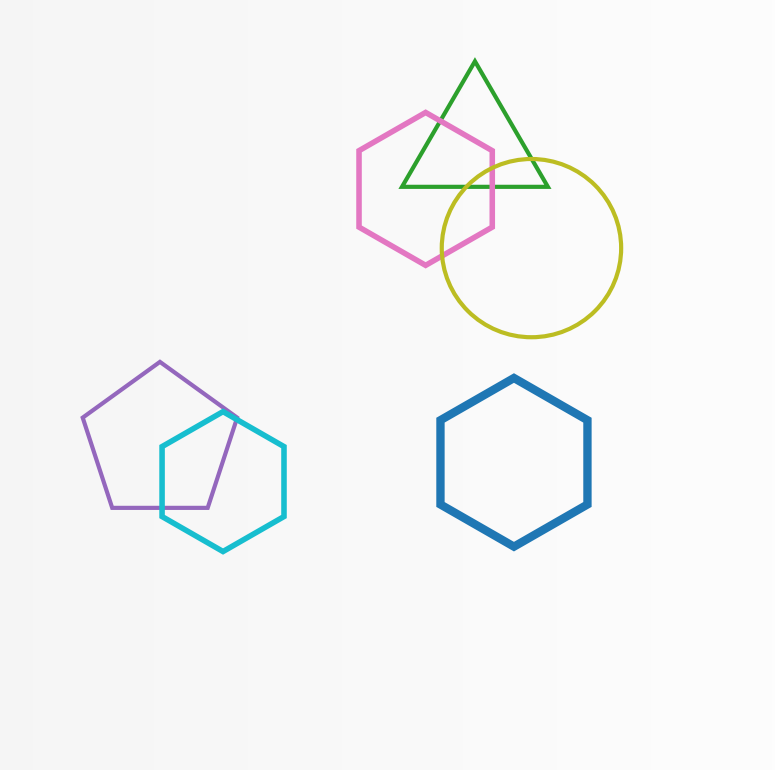[{"shape": "hexagon", "thickness": 3, "radius": 0.55, "center": [0.663, 0.4]}, {"shape": "triangle", "thickness": 1.5, "radius": 0.54, "center": [0.613, 0.812]}, {"shape": "pentagon", "thickness": 1.5, "radius": 0.52, "center": [0.206, 0.425]}, {"shape": "hexagon", "thickness": 2, "radius": 0.5, "center": [0.549, 0.755]}, {"shape": "circle", "thickness": 1.5, "radius": 0.58, "center": [0.686, 0.678]}, {"shape": "hexagon", "thickness": 2, "radius": 0.45, "center": [0.288, 0.375]}]